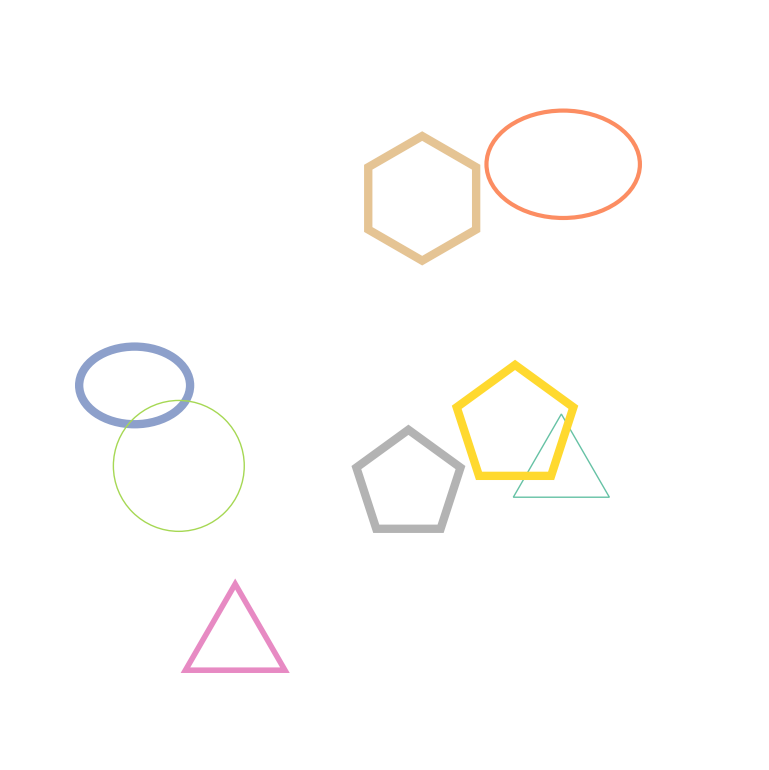[{"shape": "triangle", "thickness": 0.5, "radius": 0.36, "center": [0.729, 0.39]}, {"shape": "oval", "thickness": 1.5, "radius": 0.5, "center": [0.731, 0.787]}, {"shape": "oval", "thickness": 3, "radius": 0.36, "center": [0.175, 0.499]}, {"shape": "triangle", "thickness": 2, "radius": 0.37, "center": [0.305, 0.167]}, {"shape": "circle", "thickness": 0.5, "radius": 0.42, "center": [0.232, 0.395]}, {"shape": "pentagon", "thickness": 3, "radius": 0.4, "center": [0.669, 0.446]}, {"shape": "hexagon", "thickness": 3, "radius": 0.4, "center": [0.548, 0.742]}, {"shape": "pentagon", "thickness": 3, "radius": 0.36, "center": [0.53, 0.371]}]